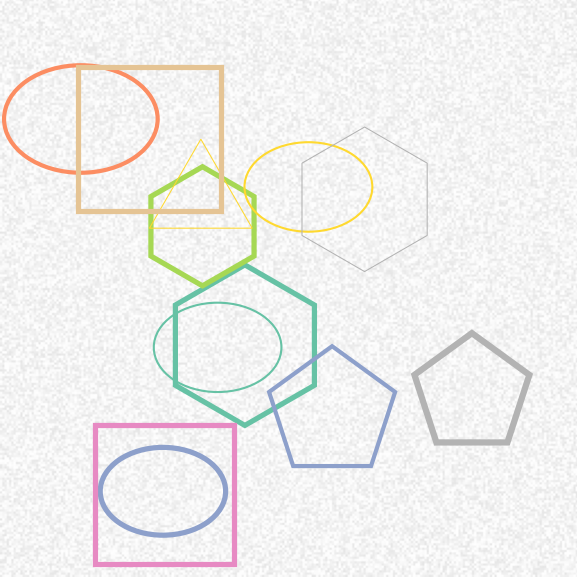[{"shape": "hexagon", "thickness": 2.5, "radius": 0.69, "center": [0.424, 0.401]}, {"shape": "oval", "thickness": 1, "radius": 0.55, "center": [0.377, 0.398]}, {"shape": "oval", "thickness": 2, "radius": 0.66, "center": [0.14, 0.793]}, {"shape": "oval", "thickness": 2.5, "radius": 0.54, "center": [0.282, 0.148]}, {"shape": "pentagon", "thickness": 2, "radius": 0.57, "center": [0.575, 0.285]}, {"shape": "square", "thickness": 2.5, "radius": 0.6, "center": [0.284, 0.143]}, {"shape": "hexagon", "thickness": 2.5, "radius": 0.52, "center": [0.351, 0.607]}, {"shape": "oval", "thickness": 1, "radius": 0.55, "center": [0.534, 0.675]}, {"shape": "triangle", "thickness": 0.5, "radius": 0.51, "center": [0.348, 0.655]}, {"shape": "square", "thickness": 2.5, "radius": 0.62, "center": [0.259, 0.758]}, {"shape": "pentagon", "thickness": 3, "radius": 0.52, "center": [0.817, 0.318]}, {"shape": "hexagon", "thickness": 0.5, "radius": 0.63, "center": [0.631, 0.654]}]